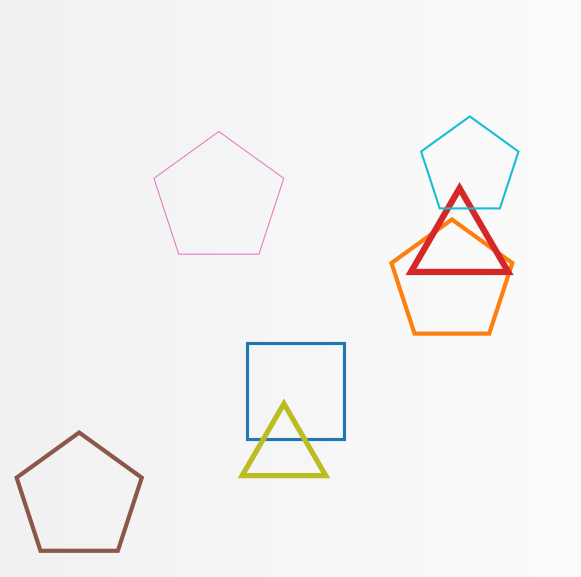[{"shape": "square", "thickness": 1.5, "radius": 0.42, "center": [0.509, 0.322]}, {"shape": "pentagon", "thickness": 2, "radius": 0.55, "center": [0.777, 0.51]}, {"shape": "triangle", "thickness": 3, "radius": 0.48, "center": [0.791, 0.577]}, {"shape": "pentagon", "thickness": 2, "radius": 0.57, "center": [0.136, 0.137]}, {"shape": "pentagon", "thickness": 0.5, "radius": 0.59, "center": [0.377, 0.654]}, {"shape": "triangle", "thickness": 2.5, "radius": 0.42, "center": [0.489, 0.217]}, {"shape": "pentagon", "thickness": 1, "radius": 0.44, "center": [0.808, 0.71]}]